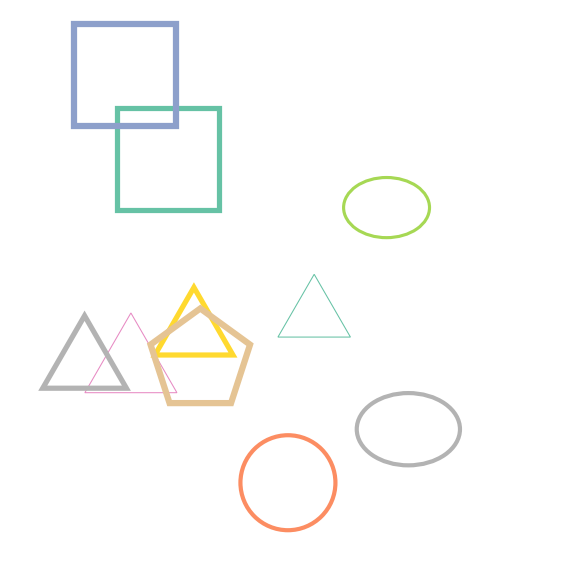[{"shape": "triangle", "thickness": 0.5, "radius": 0.36, "center": [0.544, 0.452]}, {"shape": "square", "thickness": 2.5, "radius": 0.44, "center": [0.291, 0.724]}, {"shape": "circle", "thickness": 2, "radius": 0.41, "center": [0.499, 0.163]}, {"shape": "square", "thickness": 3, "radius": 0.44, "center": [0.216, 0.869]}, {"shape": "triangle", "thickness": 0.5, "radius": 0.46, "center": [0.227, 0.365]}, {"shape": "oval", "thickness": 1.5, "radius": 0.37, "center": [0.669, 0.64]}, {"shape": "triangle", "thickness": 2.5, "radius": 0.39, "center": [0.336, 0.423]}, {"shape": "pentagon", "thickness": 3, "radius": 0.45, "center": [0.347, 0.374]}, {"shape": "oval", "thickness": 2, "radius": 0.45, "center": [0.707, 0.256]}, {"shape": "triangle", "thickness": 2.5, "radius": 0.42, "center": [0.146, 0.369]}]